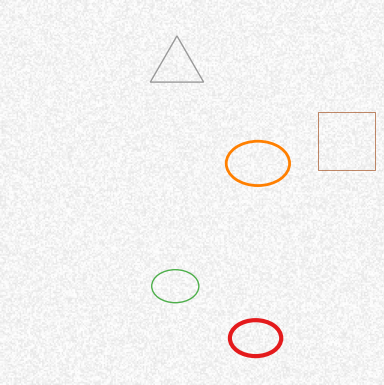[{"shape": "oval", "thickness": 3, "radius": 0.33, "center": [0.664, 0.122]}, {"shape": "oval", "thickness": 1, "radius": 0.31, "center": [0.455, 0.257]}, {"shape": "oval", "thickness": 2, "radius": 0.41, "center": [0.67, 0.576]}, {"shape": "square", "thickness": 0.5, "radius": 0.37, "center": [0.9, 0.634]}, {"shape": "triangle", "thickness": 1, "radius": 0.4, "center": [0.46, 0.827]}]